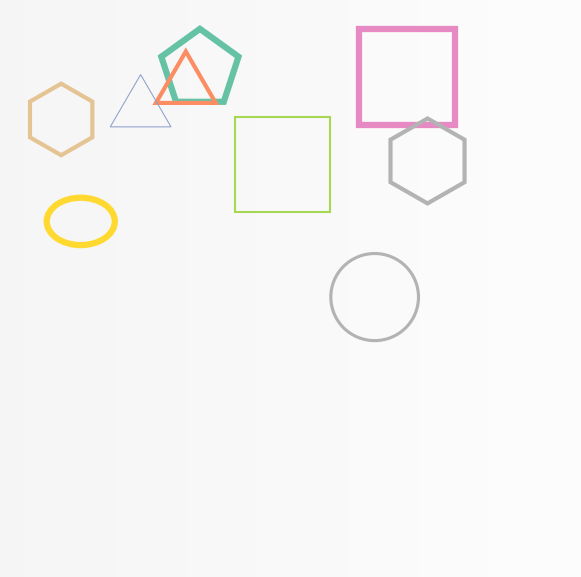[{"shape": "pentagon", "thickness": 3, "radius": 0.35, "center": [0.344, 0.879]}, {"shape": "triangle", "thickness": 2, "radius": 0.3, "center": [0.32, 0.851]}, {"shape": "triangle", "thickness": 0.5, "radius": 0.3, "center": [0.242, 0.81]}, {"shape": "square", "thickness": 3, "radius": 0.41, "center": [0.701, 0.866]}, {"shape": "square", "thickness": 1, "radius": 0.41, "center": [0.487, 0.714]}, {"shape": "oval", "thickness": 3, "radius": 0.29, "center": [0.139, 0.616]}, {"shape": "hexagon", "thickness": 2, "radius": 0.31, "center": [0.105, 0.792]}, {"shape": "hexagon", "thickness": 2, "radius": 0.37, "center": [0.736, 0.72]}, {"shape": "circle", "thickness": 1.5, "radius": 0.38, "center": [0.645, 0.485]}]